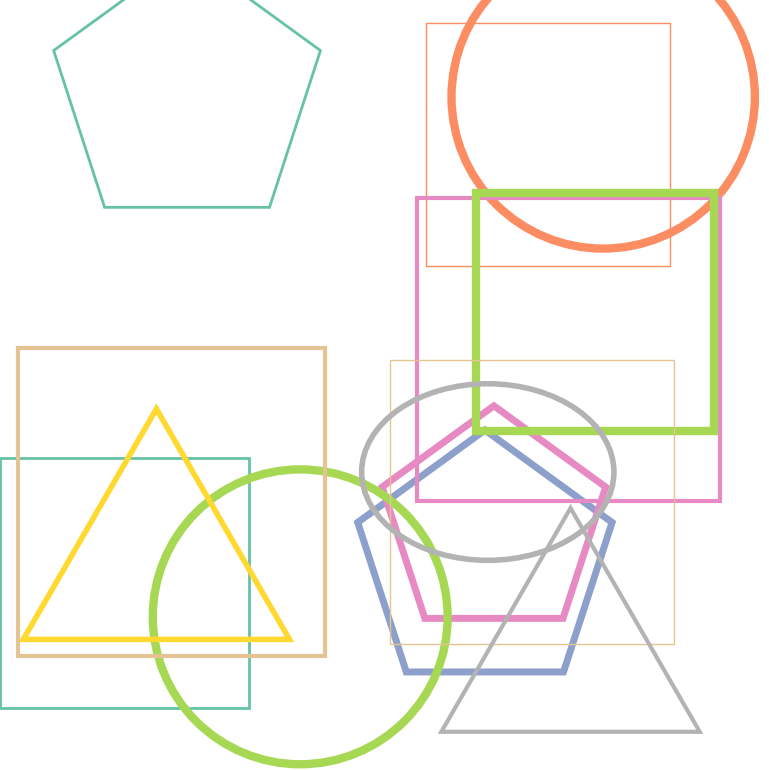[{"shape": "square", "thickness": 1, "radius": 0.81, "center": [0.162, 0.243]}, {"shape": "pentagon", "thickness": 1, "radius": 0.91, "center": [0.243, 0.878]}, {"shape": "circle", "thickness": 3, "radius": 0.99, "center": [0.783, 0.874]}, {"shape": "square", "thickness": 0.5, "radius": 0.79, "center": [0.712, 0.812]}, {"shape": "pentagon", "thickness": 2.5, "radius": 0.87, "center": [0.63, 0.268]}, {"shape": "pentagon", "thickness": 2.5, "radius": 0.76, "center": [0.641, 0.32]}, {"shape": "square", "thickness": 1.5, "radius": 0.98, "center": [0.738, 0.546]}, {"shape": "circle", "thickness": 3, "radius": 0.96, "center": [0.39, 0.199]}, {"shape": "square", "thickness": 3, "radius": 0.77, "center": [0.773, 0.595]}, {"shape": "triangle", "thickness": 2, "radius": 1.0, "center": [0.203, 0.269]}, {"shape": "square", "thickness": 0.5, "radius": 0.92, "center": [0.691, 0.347]}, {"shape": "square", "thickness": 1.5, "radius": 1.0, "center": [0.223, 0.348]}, {"shape": "triangle", "thickness": 1.5, "radius": 0.97, "center": [0.741, 0.146]}, {"shape": "oval", "thickness": 2, "radius": 0.82, "center": [0.633, 0.387]}]